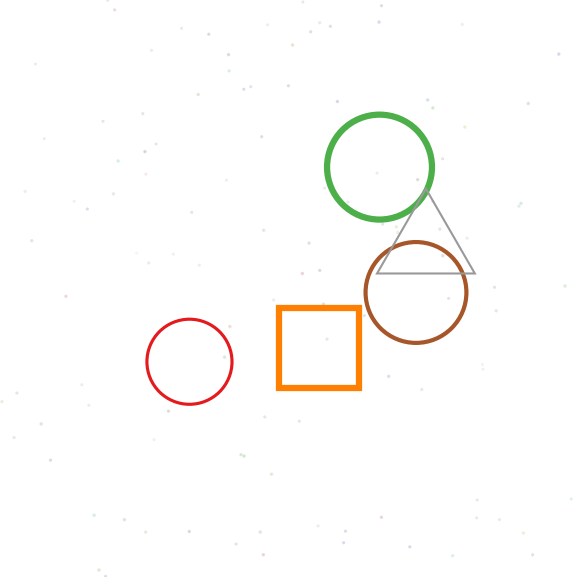[{"shape": "circle", "thickness": 1.5, "radius": 0.37, "center": [0.328, 0.373]}, {"shape": "circle", "thickness": 3, "radius": 0.45, "center": [0.657, 0.71]}, {"shape": "square", "thickness": 3, "radius": 0.34, "center": [0.553, 0.396]}, {"shape": "circle", "thickness": 2, "radius": 0.44, "center": [0.72, 0.493]}, {"shape": "triangle", "thickness": 1, "radius": 0.49, "center": [0.738, 0.574]}]